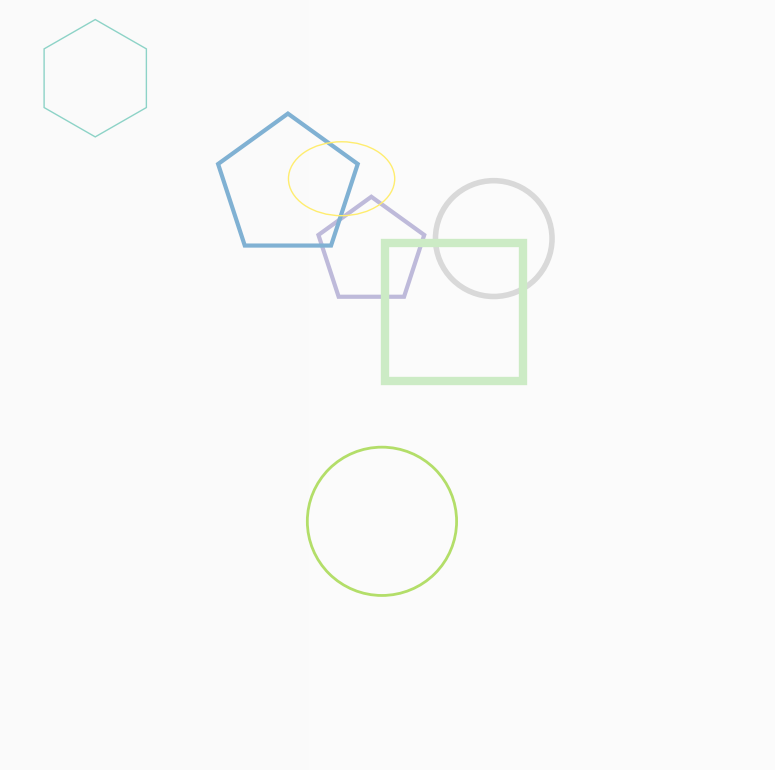[{"shape": "hexagon", "thickness": 0.5, "radius": 0.38, "center": [0.123, 0.898]}, {"shape": "pentagon", "thickness": 1.5, "radius": 0.36, "center": [0.479, 0.673]}, {"shape": "pentagon", "thickness": 1.5, "radius": 0.47, "center": [0.372, 0.758]}, {"shape": "circle", "thickness": 1, "radius": 0.48, "center": [0.493, 0.323]}, {"shape": "circle", "thickness": 2, "radius": 0.38, "center": [0.637, 0.69]}, {"shape": "square", "thickness": 3, "radius": 0.45, "center": [0.586, 0.595]}, {"shape": "oval", "thickness": 0.5, "radius": 0.34, "center": [0.441, 0.768]}]